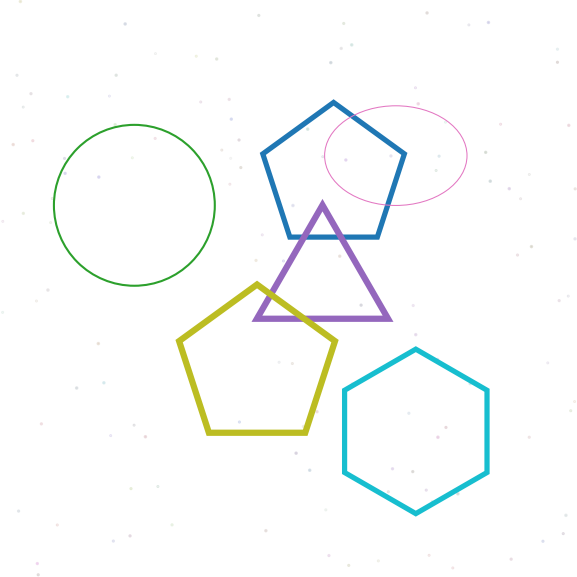[{"shape": "pentagon", "thickness": 2.5, "radius": 0.64, "center": [0.578, 0.693]}, {"shape": "circle", "thickness": 1, "radius": 0.7, "center": [0.233, 0.644]}, {"shape": "triangle", "thickness": 3, "radius": 0.66, "center": [0.558, 0.513]}, {"shape": "oval", "thickness": 0.5, "radius": 0.62, "center": [0.685, 0.73]}, {"shape": "pentagon", "thickness": 3, "radius": 0.71, "center": [0.445, 0.365]}, {"shape": "hexagon", "thickness": 2.5, "radius": 0.71, "center": [0.72, 0.252]}]